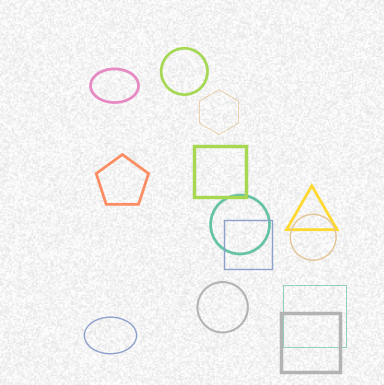[{"shape": "circle", "thickness": 2, "radius": 0.38, "center": [0.623, 0.417]}, {"shape": "square", "thickness": 0.5, "radius": 0.4, "center": [0.817, 0.179]}, {"shape": "pentagon", "thickness": 2, "radius": 0.36, "center": [0.318, 0.527]}, {"shape": "oval", "thickness": 1, "radius": 0.34, "center": [0.287, 0.129]}, {"shape": "square", "thickness": 1, "radius": 0.31, "center": [0.645, 0.365]}, {"shape": "oval", "thickness": 2, "radius": 0.31, "center": [0.298, 0.777]}, {"shape": "circle", "thickness": 2, "radius": 0.3, "center": [0.479, 0.814]}, {"shape": "square", "thickness": 2.5, "radius": 0.34, "center": [0.571, 0.554]}, {"shape": "triangle", "thickness": 2, "radius": 0.38, "center": [0.81, 0.441]}, {"shape": "circle", "thickness": 1, "radius": 0.3, "center": [0.813, 0.384]}, {"shape": "hexagon", "thickness": 0.5, "radius": 0.29, "center": [0.569, 0.709]}, {"shape": "square", "thickness": 2.5, "radius": 0.38, "center": [0.806, 0.111]}, {"shape": "circle", "thickness": 1.5, "radius": 0.33, "center": [0.578, 0.202]}]